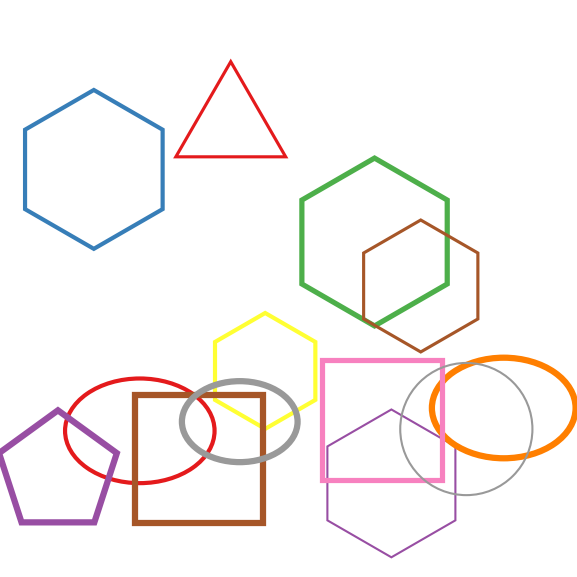[{"shape": "triangle", "thickness": 1.5, "radius": 0.55, "center": [0.4, 0.782]}, {"shape": "oval", "thickness": 2, "radius": 0.65, "center": [0.242, 0.253]}, {"shape": "hexagon", "thickness": 2, "radius": 0.69, "center": [0.162, 0.706]}, {"shape": "hexagon", "thickness": 2.5, "radius": 0.73, "center": [0.649, 0.58]}, {"shape": "pentagon", "thickness": 3, "radius": 0.54, "center": [0.1, 0.181]}, {"shape": "hexagon", "thickness": 1, "radius": 0.64, "center": [0.678, 0.162]}, {"shape": "oval", "thickness": 3, "radius": 0.62, "center": [0.872, 0.293]}, {"shape": "hexagon", "thickness": 2, "radius": 0.5, "center": [0.459, 0.357]}, {"shape": "hexagon", "thickness": 1.5, "radius": 0.57, "center": [0.729, 0.504]}, {"shape": "square", "thickness": 3, "radius": 0.55, "center": [0.344, 0.204]}, {"shape": "square", "thickness": 2.5, "radius": 0.52, "center": [0.661, 0.271]}, {"shape": "circle", "thickness": 1, "radius": 0.57, "center": [0.807, 0.256]}, {"shape": "oval", "thickness": 3, "radius": 0.5, "center": [0.415, 0.269]}]